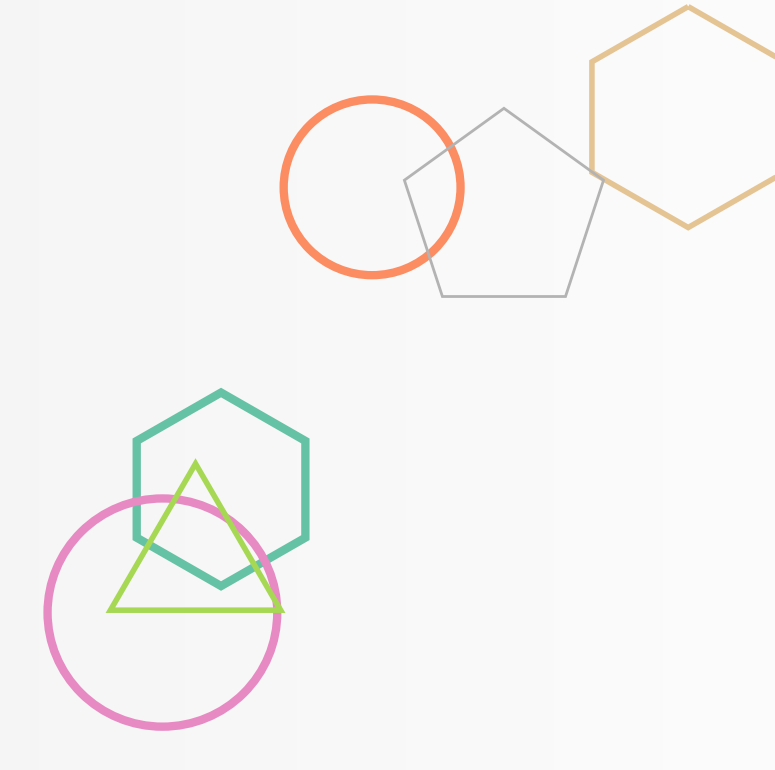[{"shape": "hexagon", "thickness": 3, "radius": 0.63, "center": [0.285, 0.365]}, {"shape": "circle", "thickness": 3, "radius": 0.57, "center": [0.48, 0.757]}, {"shape": "circle", "thickness": 3, "radius": 0.74, "center": [0.21, 0.204]}, {"shape": "triangle", "thickness": 2, "radius": 0.63, "center": [0.252, 0.271]}, {"shape": "hexagon", "thickness": 2, "radius": 0.72, "center": [0.888, 0.848]}, {"shape": "pentagon", "thickness": 1, "radius": 0.68, "center": [0.65, 0.724]}]